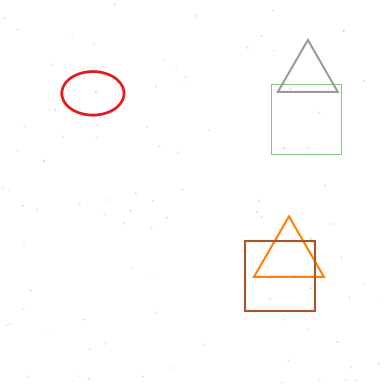[{"shape": "oval", "thickness": 2, "radius": 0.4, "center": [0.241, 0.758]}, {"shape": "square", "thickness": 0.5, "radius": 0.46, "center": [0.794, 0.692]}, {"shape": "triangle", "thickness": 1.5, "radius": 0.52, "center": [0.751, 0.333]}, {"shape": "square", "thickness": 1.5, "radius": 0.45, "center": [0.728, 0.283]}, {"shape": "triangle", "thickness": 1.5, "radius": 0.45, "center": [0.8, 0.806]}]